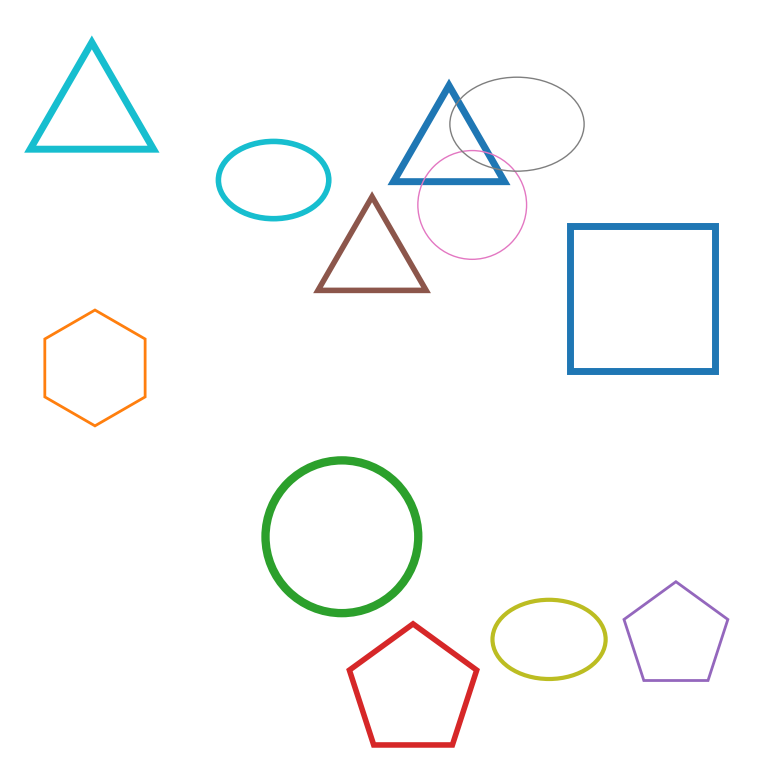[{"shape": "square", "thickness": 2.5, "radius": 0.47, "center": [0.835, 0.612]}, {"shape": "triangle", "thickness": 2.5, "radius": 0.42, "center": [0.583, 0.806]}, {"shape": "hexagon", "thickness": 1, "radius": 0.38, "center": [0.123, 0.522]}, {"shape": "circle", "thickness": 3, "radius": 0.5, "center": [0.444, 0.303]}, {"shape": "pentagon", "thickness": 2, "radius": 0.43, "center": [0.536, 0.103]}, {"shape": "pentagon", "thickness": 1, "radius": 0.35, "center": [0.878, 0.174]}, {"shape": "triangle", "thickness": 2, "radius": 0.41, "center": [0.483, 0.663]}, {"shape": "circle", "thickness": 0.5, "radius": 0.35, "center": [0.613, 0.734]}, {"shape": "oval", "thickness": 0.5, "radius": 0.44, "center": [0.671, 0.839]}, {"shape": "oval", "thickness": 1.5, "radius": 0.37, "center": [0.713, 0.17]}, {"shape": "triangle", "thickness": 2.5, "radius": 0.46, "center": [0.119, 0.852]}, {"shape": "oval", "thickness": 2, "radius": 0.36, "center": [0.355, 0.766]}]